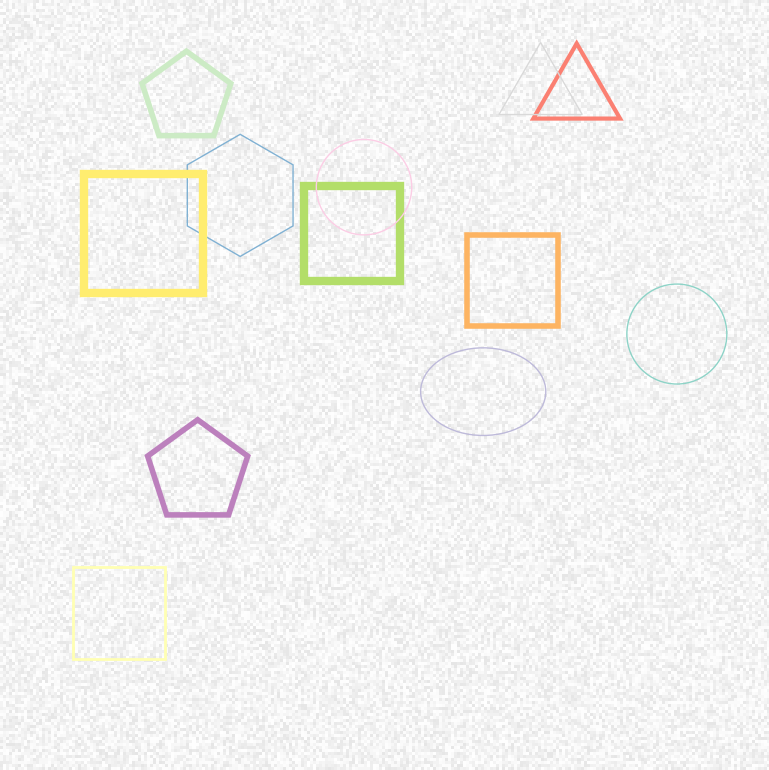[{"shape": "circle", "thickness": 0.5, "radius": 0.32, "center": [0.879, 0.566]}, {"shape": "square", "thickness": 1, "radius": 0.3, "center": [0.155, 0.204]}, {"shape": "oval", "thickness": 0.5, "radius": 0.41, "center": [0.628, 0.491]}, {"shape": "triangle", "thickness": 1.5, "radius": 0.33, "center": [0.749, 0.879]}, {"shape": "hexagon", "thickness": 0.5, "radius": 0.4, "center": [0.312, 0.746]}, {"shape": "square", "thickness": 2, "radius": 0.3, "center": [0.666, 0.635]}, {"shape": "square", "thickness": 3, "radius": 0.31, "center": [0.457, 0.697]}, {"shape": "circle", "thickness": 0.5, "radius": 0.31, "center": [0.473, 0.757]}, {"shape": "triangle", "thickness": 0.5, "radius": 0.31, "center": [0.702, 0.882]}, {"shape": "pentagon", "thickness": 2, "radius": 0.34, "center": [0.257, 0.387]}, {"shape": "pentagon", "thickness": 2, "radius": 0.3, "center": [0.242, 0.873]}, {"shape": "square", "thickness": 3, "radius": 0.39, "center": [0.187, 0.696]}]